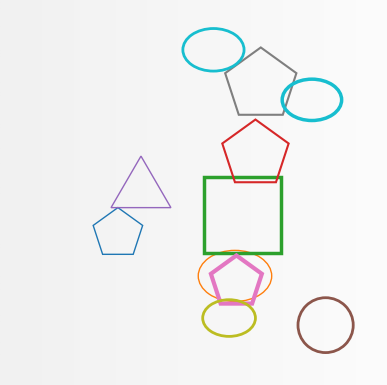[{"shape": "pentagon", "thickness": 1, "radius": 0.34, "center": [0.304, 0.394]}, {"shape": "oval", "thickness": 1, "radius": 0.47, "center": [0.606, 0.283]}, {"shape": "square", "thickness": 2.5, "radius": 0.5, "center": [0.626, 0.442]}, {"shape": "pentagon", "thickness": 1.5, "radius": 0.45, "center": [0.659, 0.599]}, {"shape": "triangle", "thickness": 1, "radius": 0.45, "center": [0.364, 0.505]}, {"shape": "circle", "thickness": 2, "radius": 0.36, "center": [0.84, 0.155]}, {"shape": "pentagon", "thickness": 3, "radius": 0.35, "center": [0.61, 0.267]}, {"shape": "pentagon", "thickness": 1.5, "radius": 0.48, "center": [0.673, 0.78]}, {"shape": "oval", "thickness": 2, "radius": 0.34, "center": [0.591, 0.174]}, {"shape": "oval", "thickness": 2.5, "radius": 0.38, "center": [0.805, 0.741]}, {"shape": "oval", "thickness": 2, "radius": 0.39, "center": [0.551, 0.871]}]